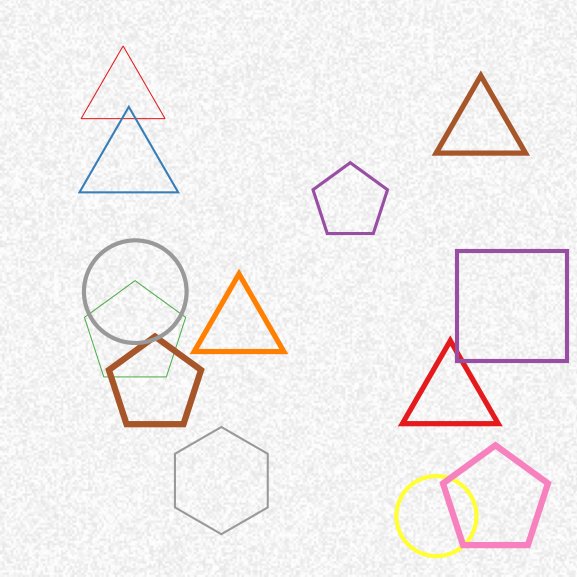[{"shape": "triangle", "thickness": 0.5, "radius": 0.42, "center": [0.213, 0.836]}, {"shape": "triangle", "thickness": 2.5, "radius": 0.48, "center": [0.78, 0.313]}, {"shape": "triangle", "thickness": 1, "radius": 0.49, "center": [0.223, 0.715]}, {"shape": "pentagon", "thickness": 0.5, "radius": 0.46, "center": [0.234, 0.421]}, {"shape": "square", "thickness": 2, "radius": 0.48, "center": [0.886, 0.47]}, {"shape": "pentagon", "thickness": 1.5, "radius": 0.34, "center": [0.607, 0.65]}, {"shape": "triangle", "thickness": 2.5, "radius": 0.45, "center": [0.414, 0.435]}, {"shape": "circle", "thickness": 2, "radius": 0.35, "center": [0.756, 0.105]}, {"shape": "pentagon", "thickness": 3, "radius": 0.42, "center": [0.268, 0.332]}, {"shape": "triangle", "thickness": 2.5, "radius": 0.45, "center": [0.833, 0.779]}, {"shape": "pentagon", "thickness": 3, "radius": 0.48, "center": [0.858, 0.133]}, {"shape": "circle", "thickness": 2, "radius": 0.44, "center": [0.234, 0.494]}, {"shape": "hexagon", "thickness": 1, "radius": 0.46, "center": [0.383, 0.167]}]